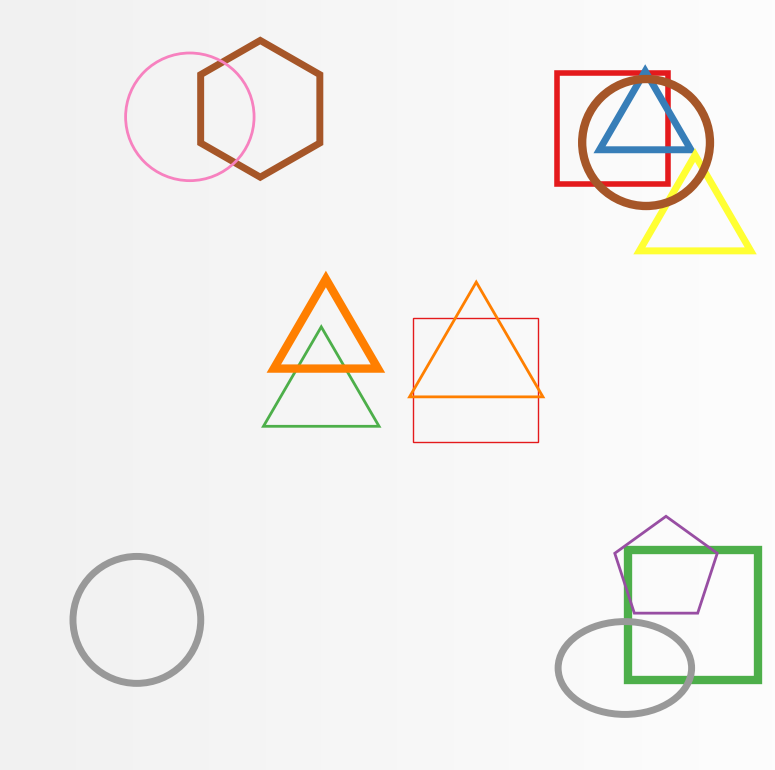[{"shape": "square", "thickness": 2, "radius": 0.36, "center": [0.791, 0.833]}, {"shape": "square", "thickness": 0.5, "radius": 0.4, "center": [0.613, 0.506]}, {"shape": "triangle", "thickness": 2.5, "radius": 0.34, "center": [0.833, 0.84]}, {"shape": "triangle", "thickness": 1, "radius": 0.43, "center": [0.415, 0.489]}, {"shape": "square", "thickness": 3, "radius": 0.42, "center": [0.894, 0.201]}, {"shape": "pentagon", "thickness": 1, "radius": 0.35, "center": [0.859, 0.26]}, {"shape": "triangle", "thickness": 1, "radius": 0.5, "center": [0.615, 0.534]}, {"shape": "triangle", "thickness": 3, "radius": 0.39, "center": [0.421, 0.56]}, {"shape": "triangle", "thickness": 2.5, "radius": 0.41, "center": [0.897, 0.716]}, {"shape": "circle", "thickness": 3, "radius": 0.41, "center": [0.834, 0.815]}, {"shape": "hexagon", "thickness": 2.5, "radius": 0.44, "center": [0.336, 0.859]}, {"shape": "circle", "thickness": 1, "radius": 0.41, "center": [0.245, 0.848]}, {"shape": "oval", "thickness": 2.5, "radius": 0.43, "center": [0.806, 0.132]}, {"shape": "circle", "thickness": 2.5, "radius": 0.41, "center": [0.177, 0.195]}]